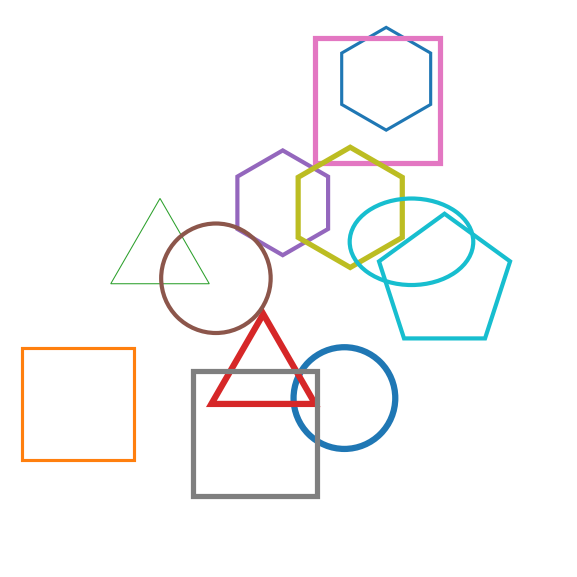[{"shape": "circle", "thickness": 3, "radius": 0.44, "center": [0.596, 0.31]}, {"shape": "hexagon", "thickness": 1.5, "radius": 0.44, "center": [0.669, 0.863]}, {"shape": "square", "thickness": 1.5, "radius": 0.48, "center": [0.135, 0.299]}, {"shape": "triangle", "thickness": 0.5, "radius": 0.49, "center": [0.277, 0.557]}, {"shape": "triangle", "thickness": 3, "radius": 0.52, "center": [0.456, 0.352]}, {"shape": "hexagon", "thickness": 2, "radius": 0.45, "center": [0.49, 0.648]}, {"shape": "circle", "thickness": 2, "radius": 0.47, "center": [0.374, 0.517]}, {"shape": "square", "thickness": 2.5, "radius": 0.54, "center": [0.653, 0.825]}, {"shape": "square", "thickness": 2.5, "radius": 0.54, "center": [0.441, 0.249]}, {"shape": "hexagon", "thickness": 2.5, "radius": 0.52, "center": [0.606, 0.64]}, {"shape": "oval", "thickness": 2, "radius": 0.54, "center": [0.713, 0.58]}, {"shape": "pentagon", "thickness": 2, "radius": 0.6, "center": [0.77, 0.51]}]